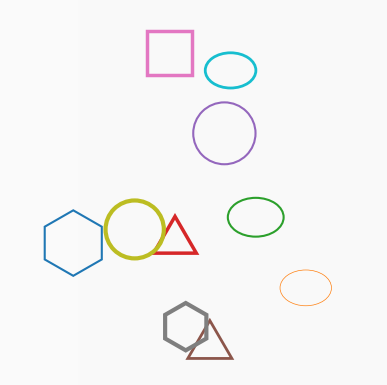[{"shape": "hexagon", "thickness": 1.5, "radius": 0.43, "center": [0.189, 0.369]}, {"shape": "oval", "thickness": 0.5, "radius": 0.33, "center": [0.789, 0.252]}, {"shape": "oval", "thickness": 1.5, "radius": 0.36, "center": [0.66, 0.436]}, {"shape": "triangle", "thickness": 2.5, "radius": 0.32, "center": [0.452, 0.374]}, {"shape": "circle", "thickness": 1.5, "radius": 0.4, "center": [0.579, 0.654]}, {"shape": "triangle", "thickness": 2, "radius": 0.33, "center": [0.542, 0.102]}, {"shape": "square", "thickness": 2.5, "radius": 0.29, "center": [0.437, 0.863]}, {"shape": "hexagon", "thickness": 3, "radius": 0.31, "center": [0.479, 0.151]}, {"shape": "circle", "thickness": 3, "radius": 0.38, "center": [0.348, 0.404]}, {"shape": "oval", "thickness": 2, "radius": 0.33, "center": [0.595, 0.817]}]